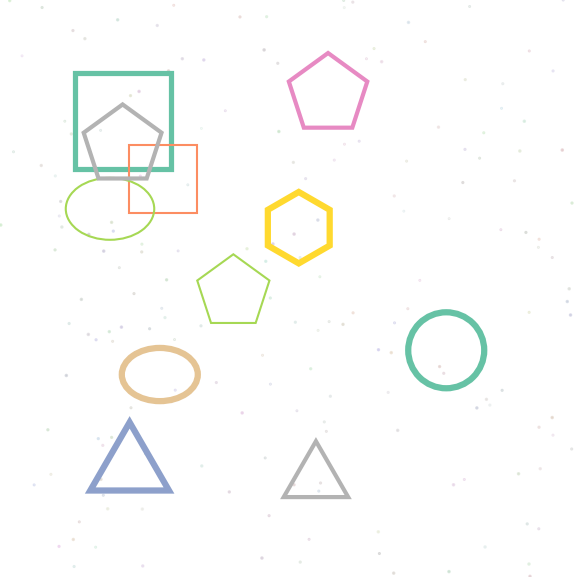[{"shape": "circle", "thickness": 3, "radius": 0.33, "center": [0.773, 0.393]}, {"shape": "square", "thickness": 2.5, "radius": 0.42, "center": [0.213, 0.789]}, {"shape": "square", "thickness": 1, "radius": 0.3, "center": [0.283, 0.689]}, {"shape": "triangle", "thickness": 3, "radius": 0.39, "center": [0.224, 0.189]}, {"shape": "pentagon", "thickness": 2, "radius": 0.36, "center": [0.568, 0.836]}, {"shape": "oval", "thickness": 1, "radius": 0.38, "center": [0.19, 0.638]}, {"shape": "pentagon", "thickness": 1, "radius": 0.33, "center": [0.404, 0.493]}, {"shape": "hexagon", "thickness": 3, "radius": 0.31, "center": [0.517, 0.605]}, {"shape": "oval", "thickness": 3, "radius": 0.33, "center": [0.277, 0.351]}, {"shape": "pentagon", "thickness": 2, "radius": 0.35, "center": [0.212, 0.747]}, {"shape": "triangle", "thickness": 2, "radius": 0.32, "center": [0.547, 0.171]}]